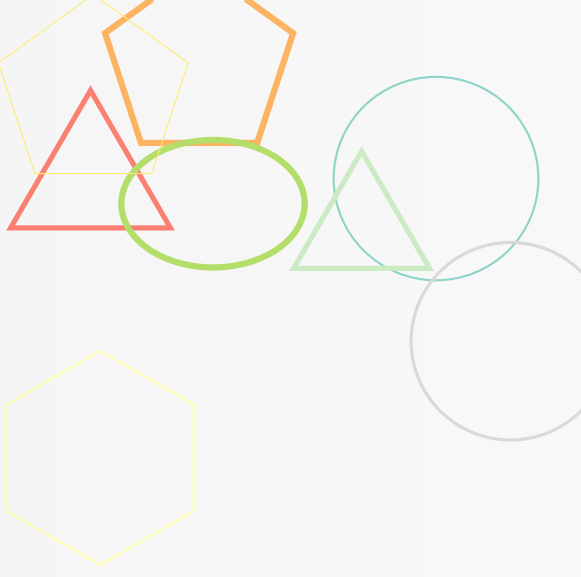[{"shape": "circle", "thickness": 1, "radius": 0.88, "center": [0.75, 0.69]}, {"shape": "hexagon", "thickness": 1, "radius": 0.93, "center": [0.172, 0.206]}, {"shape": "triangle", "thickness": 2.5, "radius": 0.79, "center": [0.156, 0.684]}, {"shape": "pentagon", "thickness": 3, "radius": 0.85, "center": [0.342, 0.889]}, {"shape": "oval", "thickness": 3, "radius": 0.79, "center": [0.367, 0.646]}, {"shape": "circle", "thickness": 1.5, "radius": 0.86, "center": [0.878, 0.408]}, {"shape": "triangle", "thickness": 2.5, "radius": 0.68, "center": [0.622, 0.602]}, {"shape": "pentagon", "thickness": 0.5, "radius": 0.86, "center": [0.16, 0.837]}]